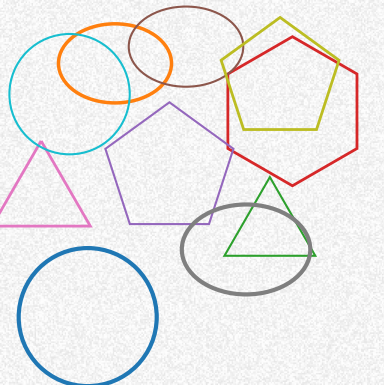[{"shape": "circle", "thickness": 3, "radius": 0.9, "center": [0.228, 0.176]}, {"shape": "oval", "thickness": 2.5, "radius": 0.73, "center": [0.299, 0.835]}, {"shape": "triangle", "thickness": 1.5, "radius": 0.68, "center": [0.701, 0.404]}, {"shape": "hexagon", "thickness": 2, "radius": 0.97, "center": [0.76, 0.711]}, {"shape": "pentagon", "thickness": 1.5, "radius": 0.87, "center": [0.44, 0.559]}, {"shape": "oval", "thickness": 1.5, "radius": 0.74, "center": [0.483, 0.879]}, {"shape": "triangle", "thickness": 2, "radius": 0.74, "center": [0.107, 0.486]}, {"shape": "oval", "thickness": 3, "radius": 0.83, "center": [0.639, 0.352]}, {"shape": "pentagon", "thickness": 2, "radius": 0.8, "center": [0.728, 0.794]}, {"shape": "circle", "thickness": 1.5, "radius": 0.78, "center": [0.181, 0.755]}]